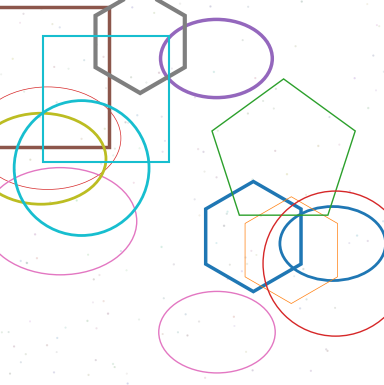[{"shape": "oval", "thickness": 2, "radius": 0.69, "center": [0.864, 0.367]}, {"shape": "hexagon", "thickness": 2.5, "radius": 0.71, "center": [0.658, 0.386]}, {"shape": "hexagon", "thickness": 0.5, "radius": 0.69, "center": [0.757, 0.35]}, {"shape": "pentagon", "thickness": 1, "radius": 0.98, "center": [0.737, 0.599]}, {"shape": "circle", "thickness": 1, "radius": 0.94, "center": [0.872, 0.315]}, {"shape": "oval", "thickness": 0.5, "radius": 0.95, "center": [0.124, 0.641]}, {"shape": "oval", "thickness": 2.5, "radius": 0.73, "center": [0.562, 0.848]}, {"shape": "square", "thickness": 2.5, "radius": 0.91, "center": [0.101, 0.8]}, {"shape": "oval", "thickness": 1, "radius": 0.76, "center": [0.564, 0.137]}, {"shape": "oval", "thickness": 1, "radius": 0.99, "center": [0.156, 0.425]}, {"shape": "hexagon", "thickness": 3, "radius": 0.67, "center": [0.364, 0.892]}, {"shape": "oval", "thickness": 2, "radius": 0.84, "center": [0.106, 0.588]}, {"shape": "circle", "thickness": 2, "radius": 0.88, "center": [0.212, 0.564]}, {"shape": "square", "thickness": 1.5, "radius": 0.82, "center": [0.275, 0.742]}]